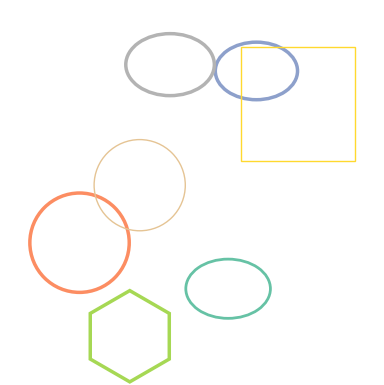[{"shape": "oval", "thickness": 2, "radius": 0.55, "center": [0.593, 0.25]}, {"shape": "circle", "thickness": 2.5, "radius": 0.65, "center": [0.207, 0.37]}, {"shape": "oval", "thickness": 2.5, "radius": 0.53, "center": [0.666, 0.816]}, {"shape": "hexagon", "thickness": 2.5, "radius": 0.59, "center": [0.337, 0.127]}, {"shape": "square", "thickness": 1, "radius": 0.74, "center": [0.775, 0.73]}, {"shape": "circle", "thickness": 1, "radius": 0.59, "center": [0.363, 0.519]}, {"shape": "oval", "thickness": 2.5, "radius": 0.58, "center": [0.442, 0.832]}]